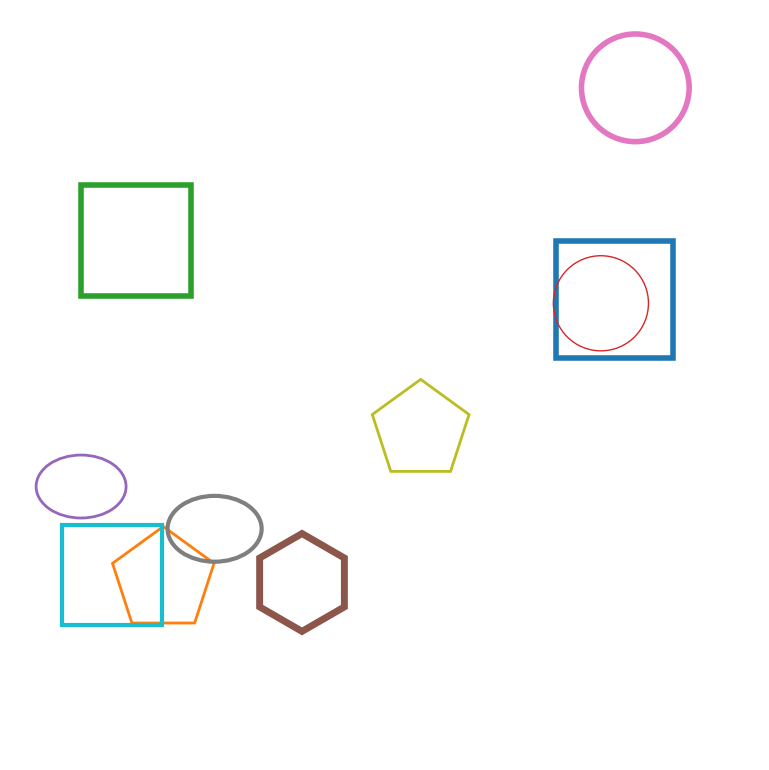[{"shape": "square", "thickness": 2, "radius": 0.38, "center": [0.798, 0.611]}, {"shape": "pentagon", "thickness": 1, "radius": 0.35, "center": [0.212, 0.247]}, {"shape": "square", "thickness": 2, "radius": 0.36, "center": [0.177, 0.688]}, {"shape": "circle", "thickness": 0.5, "radius": 0.31, "center": [0.78, 0.606]}, {"shape": "oval", "thickness": 1, "radius": 0.29, "center": [0.105, 0.368]}, {"shape": "hexagon", "thickness": 2.5, "radius": 0.32, "center": [0.392, 0.244]}, {"shape": "circle", "thickness": 2, "radius": 0.35, "center": [0.825, 0.886]}, {"shape": "oval", "thickness": 1.5, "radius": 0.31, "center": [0.279, 0.313]}, {"shape": "pentagon", "thickness": 1, "radius": 0.33, "center": [0.546, 0.441]}, {"shape": "square", "thickness": 1.5, "radius": 0.32, "center": [0.145, 0.253]}]